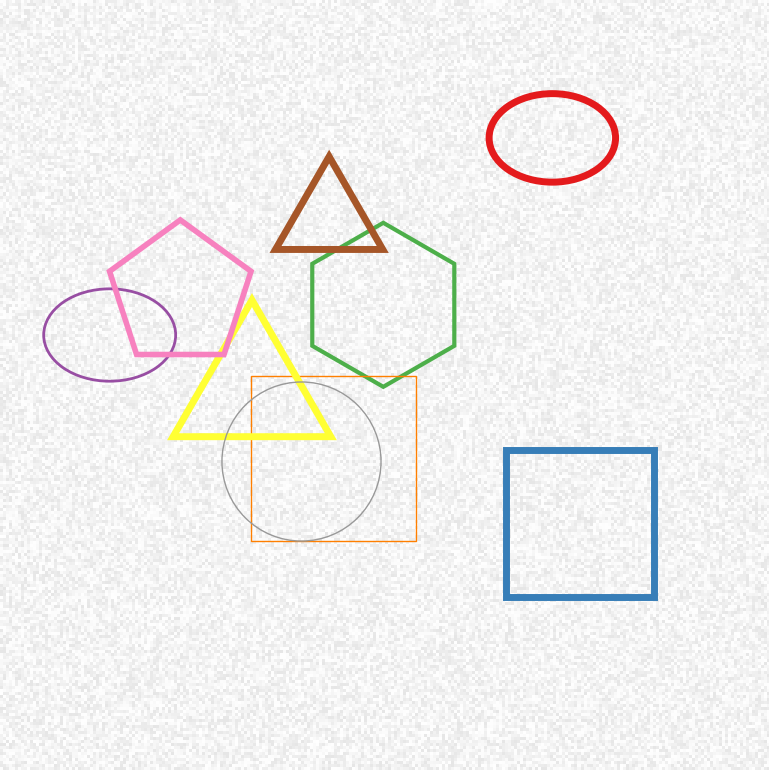[{"shape": "oval", "thickness": 2.5, "radius": 0.41, "center": [0.717, 0.821]}, {"shape": "square", "thickness": 2.5, "radius": 0.48, "center": [0.753, 0.32]}, {"shape": "hexagon", "thickness": 1.5, "radius": 0.53, "center": [0.498, 0.604]}, {"shape": "oval", "thickness": 1, "radius": 0.43, "center": [0.142, 0.565]}, {"shape": "square", "thickness": 0.5, "radius": 0.54, "center": [0.433, 0.405]}, {"shape": "triangle", "thickness": 2.5, "radius": 0.59, "center": [0.327, 0.492]}, {"shape": "triangle", "thickness": 2.5, "radius": 0.4, "center": [0.427, 0.716]}, {"shape": "pentagon", "thickness": 2, "radius": 0.48, "center": [0.234, 0.618]}, {"shape": "circle", "thickness": 0.5, "radius": 0.52, "center": [0.392, 0.401]}]